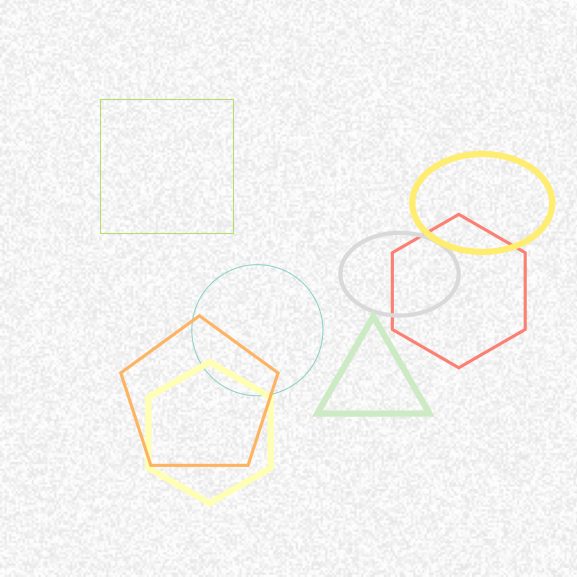[{"shape": "circle", "thickness": 0.5, "radius": 0.57, "center": [0.446, 0.427]}, {"shape": "hexagon", "thickness": 3, "radius": 0.61, "center": [0.363, 0.25]}, {"shape": "hexagon", "thickness": 1.5, "radius": 0.66, "center": [0.794, 0.495]}, {"shape": "pentagon", "thickness": 1.5, "radius": 0.72, "center": [0.345, 0.309]}, {"shape": "square", "thickness": 0.5, "radius": 0.58, "center": [0.289, 0.712]}, {"shape": "oval", "thickness": 2, "radius": 0.51, "center": [0.692, 0.524]}, {"shape": "triangle", "thickness": 3, "radius": 0.56, "center": [0.646, 0.339]}, {"shape": "oval", "thickness": 3, "radius": 0.61, "center": [0.835, 0.648]}]